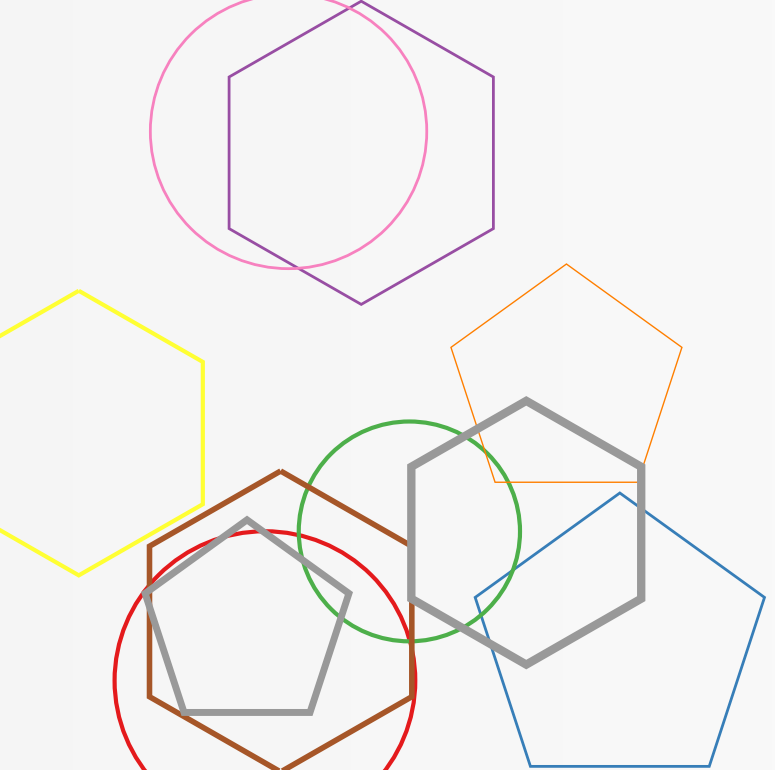[{"shape": "circle", "thickness": 1.5, "radius": 0.97, "center": [0.342, 0.116]}, {"shape": "pentagon", "thickness": 1, "radius": 0.98, "center": [0.8, 0.163]}, {"shape": "circle", "thickness": 1.5, "radius": 0.71, "center": [0.528, 0.31]}, {"shape": "hexagon", "thickness": 1, "radius": 0.98, "center": [0.466, 0.802]}, {"shape": "pentagon", "thickness": 0.5, "radius": 0.78, "center": [0.731, 0.5]}, {"shape": "hexagon", "thickness": 1.5, "radius": 0.92, "center": [0.102, 0.438]}, {"shape": "hexagon", "thickness": 2, "radius": 0.98, "center": [0.362, 0.193]}, {"shape": "circle", "thickness": 1, "radius": 0.89, "center": [0.372, 0.829]}, {"shape": "hexagon", "thickness": 3, "radius": 0.86, "center": [0.679, 0.308]}, {"shape": "pentagon", "thickness": 2.5, "radius": 0.69, "center": [0.319, 0.187]}]